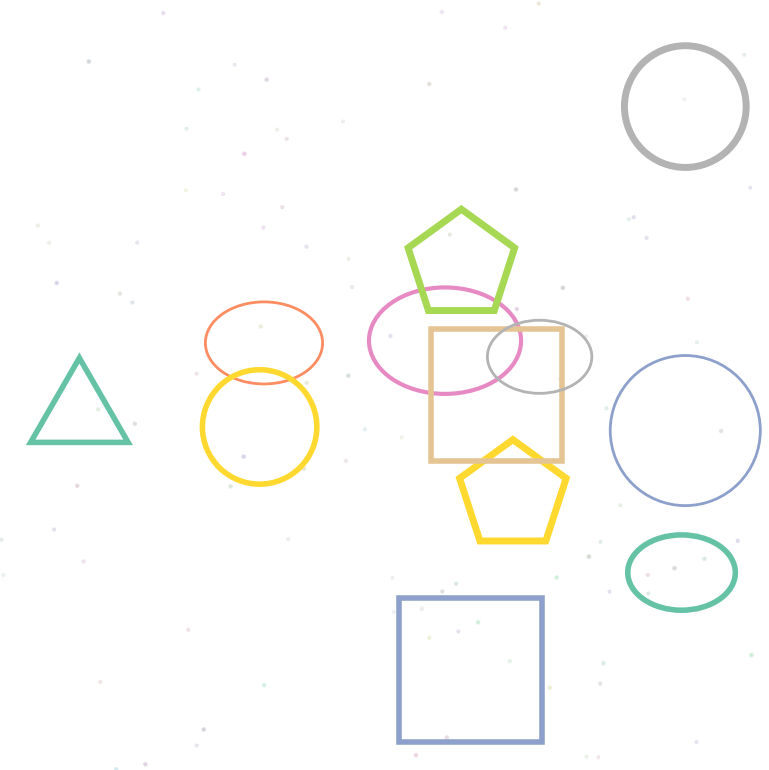[{"shape": "oval", "thickness": 2, "radius": 0.35, "center": [0.885, 0.256]}, {"shape": "triangle", "thickness": 2, "radius": 0.37, "center": [0.103, 0.462]}, {"shape": "oval", "thickness": 1, "radius": 0.38, "center": [0.343, 0.555]}, {"shape": "circle", "thickness": 1, "radius": 0.49, "center": [0.89, 0.441]}, {"shape": "square", "thickness": 2, "radius": 0.47, "center": [0.611, 0.13]}, {"shape": "oval", "thickness": 1.5, "radius": 0.49, "center": [0.578, 0.558]}, {"shape": "pentagon", "thickness": 2.5, "radius": 0.36, "center": [0.599, 0.656]}, {"shape": "circle", "thickness": 2, "radius": 0.37, "center": [0.337, 0.446]}, {"shape": "pentagon", "thickness": 2.5, "radius": 0.36, "center": [0.666, 0.356]}, {"shape": "square", "thickness": 2, "radius": 0.43, "center": [0.645, 0.487]}, {"shape": "oval", "thickness": 1, "radius": 0.34, "center": [0.701, 0.537]}, {"shape": "circle", "thickness": 2.5, "radius": 0.4, "center": [0.89, 0.862]}]